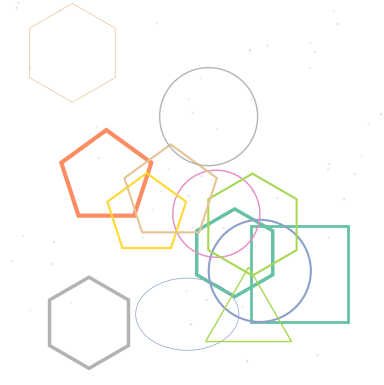[{"shape": "square", "thickness": 2, "radius": 0.62, "center": [0.778, 0.289]}, {"shape": "hexagon", "thickness": 2.5, "radius": 0.57, "center": [0.61, 0.343]}, {"shape": "pentagon", "thickness": 3, "radius": 0.61, "center": [0.276, 0.539]}, {"shape": "oval", "thickness": 0.5, "radius": 0.67, "center": [0.486, 0.184]}, {"shape": "circle", "thickness": 1.5, "radius": 0.66, "center": [0.675, 0.296]}, {"shape": "circle", "thickness": 1, "radius": 0.57, "center": [0.562, 0.445]}, {"shape": "triangle", "thickness": 1, "radius": 0.64, "center": [0.646, 0.177]}, {"shape": "hexagon", "thickness": 1.5, "radius": 0.66, "center": [0.656, 0.417]}, {"shape": "pentagon", "thickness": 1.5, "radius": 0.54, "center": [0.381, 0.443]}, {"shape": "hexagon", "thickness": 0.5, "radius": 0.64, "center": [0.188, 0.863]}, {"shape": "pentagon", "thickness": 1.5, "radius": 0.63, "center": [0.443, 0.499]}, {"shape": "hexagon", "thickness": 2.5, "radius": 0.59, "center": [0.231, 0.162]}, {"shape": "circle", "thickness": 1, "radius": 0.64, "center": [0.542, 0.697]}]